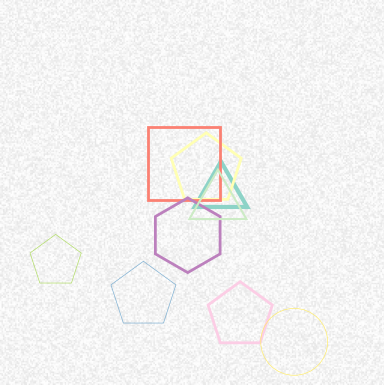[{"shape": "triangle", "thickness": 3, "radius": 0.39, "center": [0.574, 0.502]}, {"shape": "pentagon", "thickness": 2, "radius": 0.48, "center": [0.536, 0.559]}, {"shape": "square", "thickness": 2, "radius": 0.47, "center": [0.478, 0.575]}, {"shape": "pentagon", "thickness": 0.5, "radius": 0.44, "center": [0.373, 0.233]}, {"shape": "pentagon", "thickness": 0.5, "radius": 0.35, "center": [0.145, 0.321]}, {"shape": "pentagon", "thickness": 2, "radius": 0.44, "center": [0.624, 0.181]}, {"shape": "hexagon", "thickness": 2, "radius": 0.49, "center": [0.488, 0.389]}, {"shape": "triangle", "thickness": 1.5, "radius": 0.43, "center": [0.566, 0.474]}, {"shape": "circle", "thickness": 0.5, "radius": 0.43, "center": [0.764, 0.112]}]